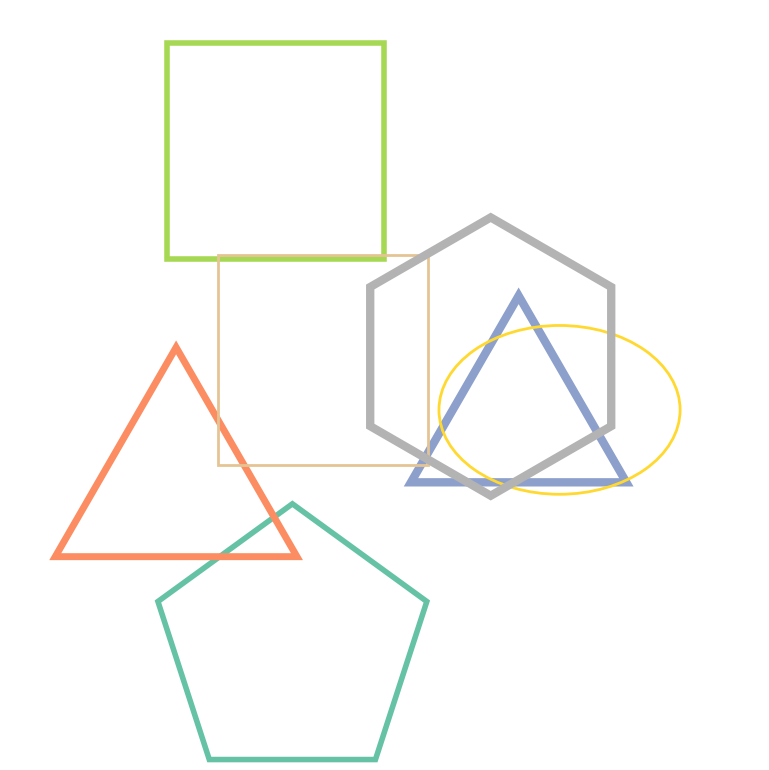[{"shape": "pentagon", "thickness": 2, "radius": 0.92, "center": [0.38, 0.162]}, {"shape": "triangle", "thickness": 2.5, "radius": 0.91, "center": [0.229, 0.368]}, {"shape": "triangle", "thickness": 3, "radius": 0.81, "center": [0.674, 0.454]}, {"shape": "square", "thickness": 2, "radius": 0.7, "center": [0.357, 0.804]}, {"shape": "oval", "thickness": 1, "radius": 0.78, "center": [0.727, 0.468]}, {"shape": "square", "thickness": 1, "radius": 0.68, "center": [0.419, 0.532]}, {"shape": "hexagon", "thickness": 3, "radius": 0.9, "center": [0.637, 0.537]}]